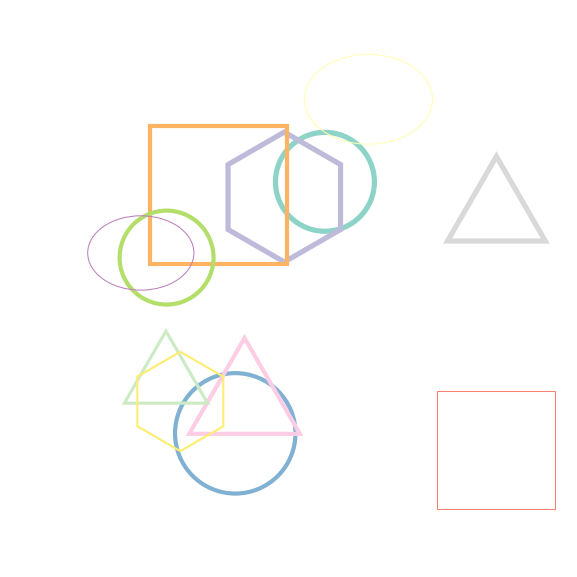[{"shape": "circle", "thickness": 2.5, "radius": 0.43, "center": [0.563, 0.684]}, {"shape": "oval", "thickness": 0.5, "radius": 0.56, "center": [0.638, 0.827]}, {"shape": "hexagon", "thickness": 2.5, "radius": 0.56, "center": [0.492, 0.658]}, {"shape": "square", "thickness": 0.5, "radius": 0.51, "center": [0.859, 0.22]}, {"shape": "circle", "thickness": 2, "radius": 0.52, "center": [0.407, 0.249]}, {"shape": "square", "thickness": 2, "radius": 0.6, "center": [0.378, 0.661]}, {"shape": "circle", "thickness": 2, "radius": 0.41, "center": [0.288, 0.553]}, {"shape": "triangle", "thickness": 2, "radius": 0.55, "center": [0.423, 0.303]}, {"shape": "triangle", "thickness": 2.5, "radius": 0.49, "center": [0.86, 0.631]}, {"shape": "oval", "thickness": 0.5, "radius": 0.46, "center": [0.244, 0.561]}, {"shape": "triangle", "thickness": 1.5, "radius": 0.42, "center": [0.287, 0.343]}, {"shape": "hexagon", "thickness": 1, "radius": 0.43, "center": [0.312, 0.304]}]